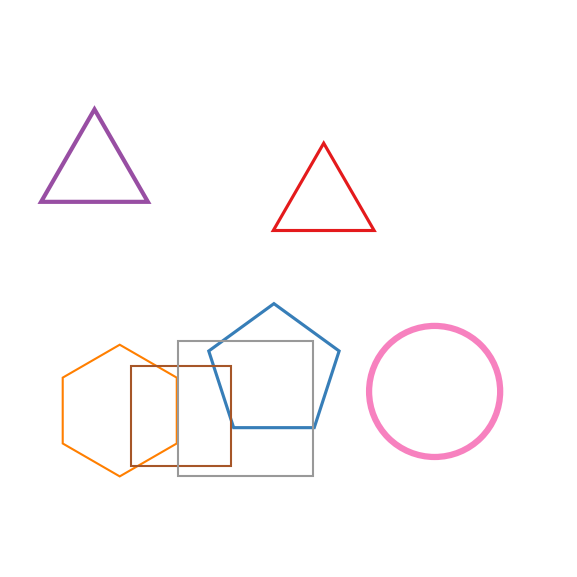[{"shape": "triangle", "thickness": 1.5, "radius": 0.5, "center": [0.561, 0.65]}, {"shape": "pentagon", "thickness": 1.5, "radius": 0.59, "center": [0.474, 0.355]}, {"shape": "triangle", "thickness": 2, "radius": 0.53, "center": [0.164, 0.703]}, {"shape": "hexagon", "thickness": 1, "radius": 0.57, "center": [0.207, 0.288]}, {"shape": "square", "thickness": 1, "radius": 0.43, "center": [0.313, 0.279]}, {"shape": "circle", "thickness": 3, "radius": 0.57, "center": [0.753, 0.321]}, {"shape": "square", "thickness": 1, "radius": 0.58, "center": [0.425, 0.291]}]